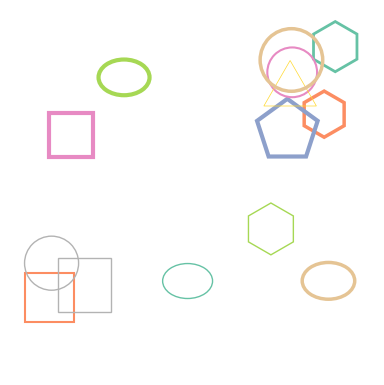[{"shape": "oval", "thickness": 1, "radius": 0.32, "center": [0.487, 0.27]}, {"shape": "hexagon", "thickness": 2, "radius": 0.33, "center": [0.871, 0.879]}, {"shape": "hexagon", "thickness": 2.5, "radius": 0.3, "center": [0.842, 0.703]}, {"shape": "square", "thickness": 1.5, "radius": 0.32, "center": [0.129, 0.227]}, {"shape": "pentagon", "thickness": 3, "radius": 0.41, "center": [0.746, 0.66]}, {"shape": "circle", "thickness": 1.5, "radius": 0.32, "center": [0.759, 0.812]}, {"shape": "square", "thickness": 3, "radius": 0.29, "center": [0.184, 0.649]}, {"shape": "hexagon", "thickness": 1, "radius": 0.34, "center": [0.704, 0.405]}, {"shape": "oval", "thickness": 3, "radius": 0.33, "center": [0.322, 0.799]}, {"shape": "triangle", "thickness": 0.5, "radius": 0.39, "center": [0.754, 0.764]}, {"shape": "oval", "thickness": 2.5, "radius": 0.34, "center": [0.853, 0.271]}, {"shape": "circle", "thickness": 2.5, "radius": 0.41, "center": [0.757, 0.844]}, {"shape": "circle", "thickness": 1, "radius": 0.35, "center": [0.134, 0.316]}, {"shape": "square", "thickness": 1, "radius": 0.35, "center": [0.219, 0.26]}]